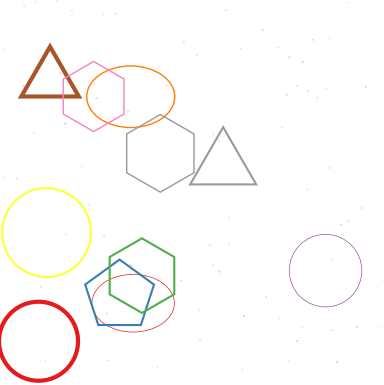[{"shape": "circle", "thickness": 3, "radius": 0.51, "center": [0.1, 0.114]}, {"shape": "oval", "thickness": 0.5, "radius": 0.54, "center": [0.346, 0.212]}, {"shape": "pentagon", "thickness": 1.5, "radius": 0.47, "center": [0.311, 0.232]}, {"shape": "hexagon", "thickness": 1.5, "radius": 0.48, "center": [0.369, 0.284]}, {"shape": "circle", "thickness": 0.5, "radius": 0.47, "center": [0.846, 0.297]}, {"shape": "oval", "thickness": 1, "radius": 0.57, "center": [0.34, 0.749]}, {"shape": "circle", "thickness": 1.5, "radius": 0.58, "center": [0.121, 0.396]}, {"shape": "triangle", "thickness": 3, "radius": 0.43, "center": [0.13, 0.792]}, {"shape": "hexagon", "thickness": 1, "radius": 0.46, "center": [0.243, 0.749]}, {"shape": "hexagon", "thickness": 1, "radius": 0.5, "center": [0.416, 0.602]}, {"shape": "triangle", "thickness": 1.5, "radius": 0.5, "center": [0.58, 0.571]}]